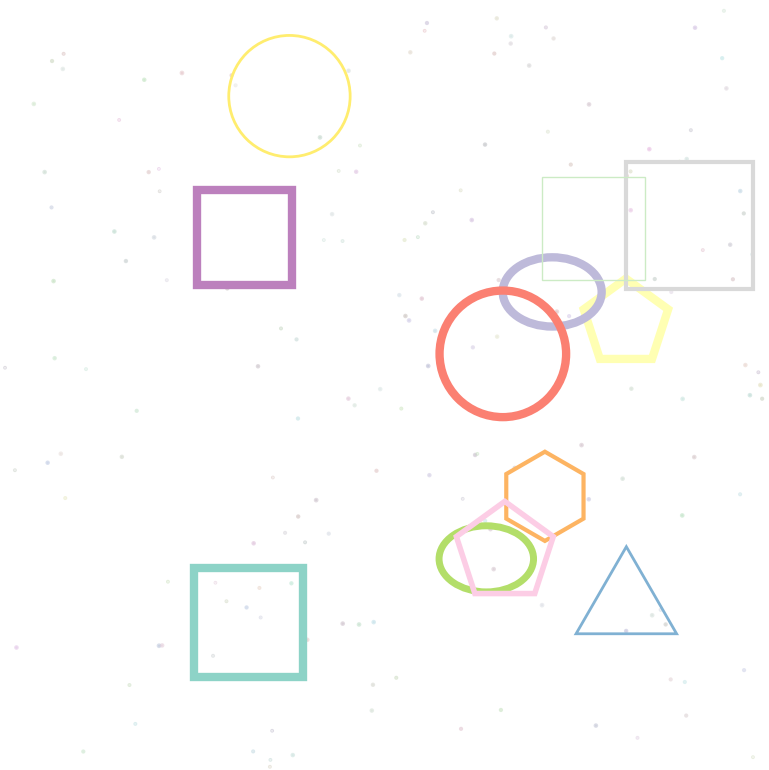[{"shape": "square", "thickness": 3, "radius": 0.35, "center": [0.323, 0.191]}, {"shape": "pentagon", "thickness": 3, "radius": 0.29, "center": [0.813, 0.58]}, {"shape": "oval", "thickness": 3, "radius": 0.32, "center": [0.717, 0.621]}, {"shape": "circle", "thickness": 3, "radius": 0.41, "center": [0.653, 0.54]}, {"shape": "triangle", "thickness": 1, "radius": 0.38, "center": [0.813, 0.215]}, {"shape": "hexagon", "thickness": 1.5, "radius": 0.29, "center": [0.708, 0.355]}, {"shape": "oval", "thickness": 2.5, "radius": 0.31, "center": [0.632, 0.274]}, {"shape": "pentagon", "thickness": 2, "radius": 0.33, "center": [0.656, 0.283]}, {"shape": "square", "thickness": 1.5, "radius": 0.41, "center": [0.896, 0.707]}, {"shape": "square", "thickness": 3, "radius": 0.31, "center": [0.317, 0.691]}, {"shape": "square", "thickness": 0.5, "radius": 0.33, "center": [0.771, 0.704]}, {"shape": "circle", "thickness": 1, "radius": 0.39, "center": [0.376, 0.875]}]